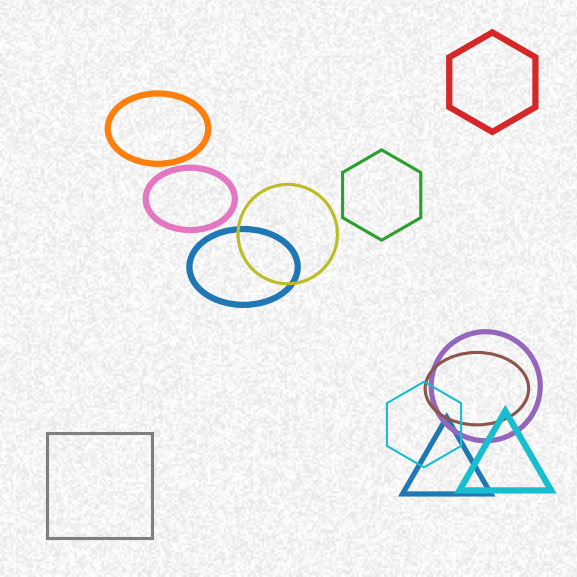[{"shape": "oval", "thickness": 3, "radius": 0.47, "center": [0.422, 0.537]}, {"shape": "triangle", "thickness": 2.5, "radius": 0.44, "center": [0.774, 0.188]}, {"shape": "oval", "thickness": 3, "radius": 0.44, "center": [0.274, 0.776]}, {"shape": "hexagon", "thickness": 1.5, "radius": 0.39, "center": [0.661, 0.661]}, {"shape": "hexagon", "thickness": 3, "radius": 0.43, "center": [0.853, 0.857]}, {"shape": "circle", "thickness": 2.5, "radius": 0.47, "center": [0.841, 0.33]}, {"shape": "oval", "thickness": 1.5, "radius": 0.45, "center": [0.826, 0.326]}, {"shape": "oval", "thickness": 3, "radius": 0.39, "center": [0.329, 0.655]}, {"shape": "square", "thickness": 1.5, "radius": 0.46, "center": [0.172, 0.158]}, {"shape": "circle", "thickness": 1.5, "radius": 0.43, "center": [0.498, 0.594]}, {"shape": "hexagon", "thickness": 1, "radius": 0.37, "center": [0.734, 0.264]}, {"shape": "triangle", "thickness": 3, "radius": 0.46, "center": [0.875, 0.196]}]